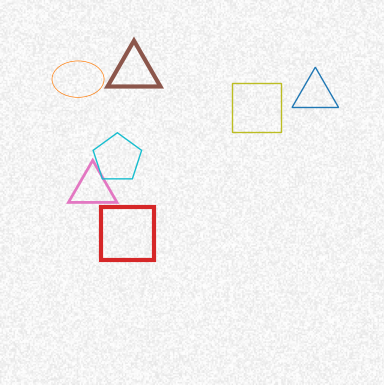[{"shape": "triangle", "thickness": 1, "radius": 0.35, "center": [0.819, 0.756]}, {"shape": "oval", "thickness": 0.5, "radius": 0.34, "center": [0.203, 0.794]}, {"shape": "square", "thickness": 3, "radius": 0.34, "center": [0.331, 0.395]}, {"shape": "triangle", "thickness": 3, "radius": 0.4, "center": [0.348, 0.815]}, {"shape": "triangle", "thickness": 2, "radius": 0.36, "center": [0.241, 0.511]}, {"shape": "square", "thickness": 1, "radius": 0.32, "center": [0.665, 0.72]}, {"shape": "pentagon", "thickness": 1, "radius": 0.33, "center": [0.305, 0.589]}]